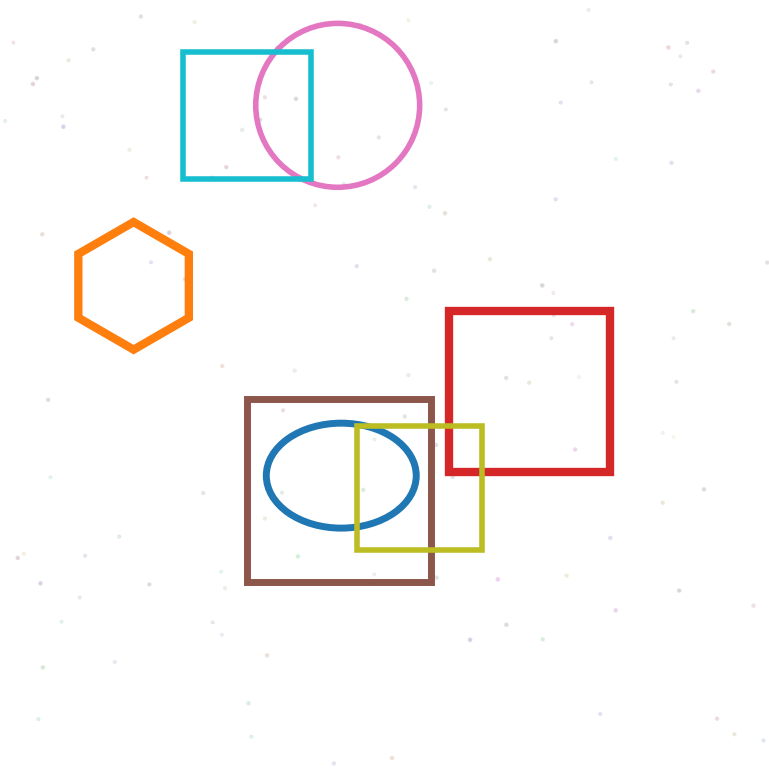[{"shape": "oval", "thickness": 2.5, "radius": 0.49, "center": [0.443, 0.382]}, {"shape": "hexagon", "thickness": 3, "radius": 0.41, "center": [0.174, 0.629]}, {"shape": "square", "thickness": 3, "radius": 0.52, "center": [0.687, 0.492]}, {"shape": "square", "thickness": 2.5, "radius": 0.59, "center": [0.44, 0.363]}, {"shape": "circle", "thickness": 2, "radius": 0.53, "center": [0.439, 0.863]}, {"shape": "square", "thickness": 2, "radius": 0.4, "center": [0.544, 0.366]}, {"shape": "square", "thickness": 2, "radius": 0.41, "center": [0.321, 0.85]}]